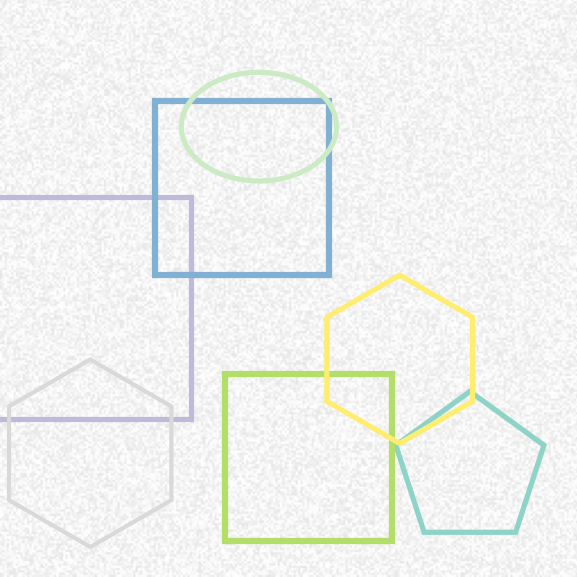[{"shape": "pentagon", "thickness": 2.5, "radius": 0.67, "center": [0.814, 0.186]}, {"shape": "square", "thickness": 2.5, "radius": 0.96, "center": [0.138, 0.466]}, {"shape": "square", "thickness": 3, "radius": 0.75, "center": [0.42, 0.674]}, {"shape": "square", "thickness": 3, "radius": 0.72, "center": [0.534, 0.207]}, {"shape": "hexagon", "thickness": 2, "radius": 0.81, "center": [0.156, 0.214]}, {"shape": "oval", "thickness": 2.5, "radius": 0.67, "center": [0.448, 0.78]}, {"shape": "hexagon", "thickness": 2.5, "radius": 0.73, "center": [0.692, 0.377]}]